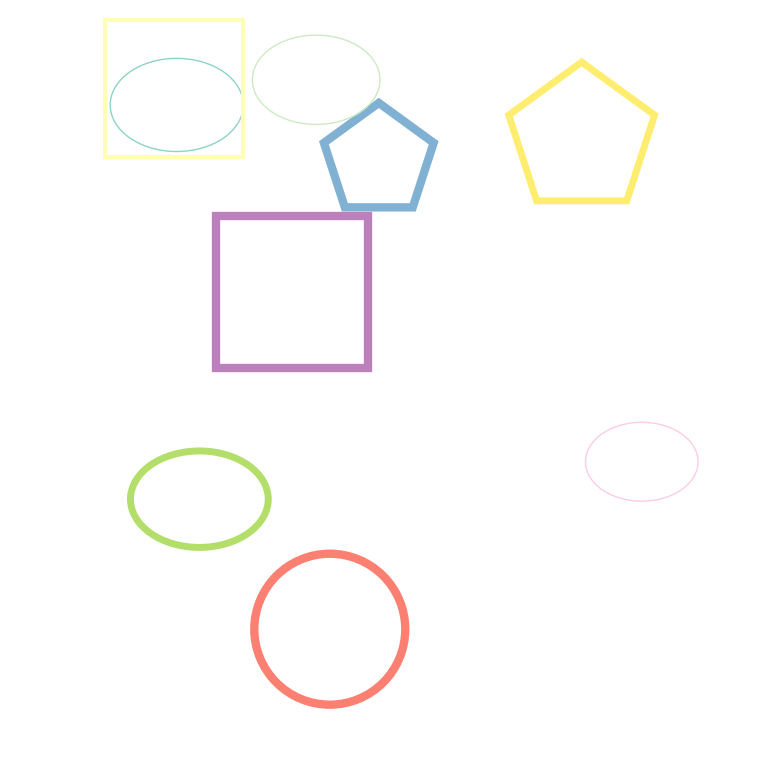[{"shape": "oval", "thickness": 0.5, "radius": 0.43, "center": [0.23, 0.864]}, {"shape": "square", "thickness": 1.5, "radius": 0.45, "center": [0.226, 0.885]}, {"shape": "circle", "thickness": 3, "radius": 0.49, "center": [0.428, 0.183]}, {"shape": "pentagon", "thickness": 3, "radius": 0.37, "center": [0.492, 0.791]}, {"shape": "oval", "thickness": 2.5, "radius": 0.45, "center": [0.259, 0.352]}, {"shape": "oval", "thickness": 0.5, "radius": 0.37, "center": [0.833, 0.4]}, {"shape": "square", "thickness": 3, "radius": 0.49, "center": [0.379, 0.621]}, {"shape": "oval", "thickness": 0.5, "radius": 0.41, "center": [0.411, 0.896]}, {"shape": "pentagon", "thickness": 2.5, "radius": 0.5, "center": [0.755, 0.82]}]